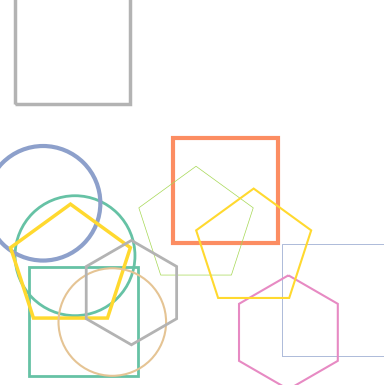[{"shape": "square", "thickness": 2, "radius": 0.71, "center": [0.217, 0.164]}, {"shape": "circle", "thickness": 2, "radius": 0.78, "center": [0.195, 0.336]}, {"shape": "square", "thickness": 3, "radius": 0.68, "center": [0.587, 0.505]}, {"shape": "circle", "thickness": 3, "radius": 0.74, "center": [0.112, 0.472]}, {"shape": "square", "thickness": 0.5, "radius": 0.72, "center": [0.877, 0.22]}, {"shape": "hexagon", "thickness": 1.5, "radius": 0.74, "center": [0.749, 0.137]}, {"shape": "pentagon", "thickness": 0.5, "radius": 0.78, "center": [0.509, 0.412]}, {"shape": "pentagon", "thickness": 1.5, "radius": 0.79, "center": [0.659, 0.353]}, {"shape": "pentagon", "thickness": 2.5, "radius": 0.82, "center": [0.183, 0.306]}, {"shape": "circle", "thickness": 1.5, "radius": 0.7, "center": [0.292, 0.164]}, {"shape": "square", "thickness": 2.5, "radius": 0.75, "center": [0.188, 0.881]}, {"shape": "hexagon", "thickness": 2, "radius": 0.68, "center": [0.341, 0.24]}]